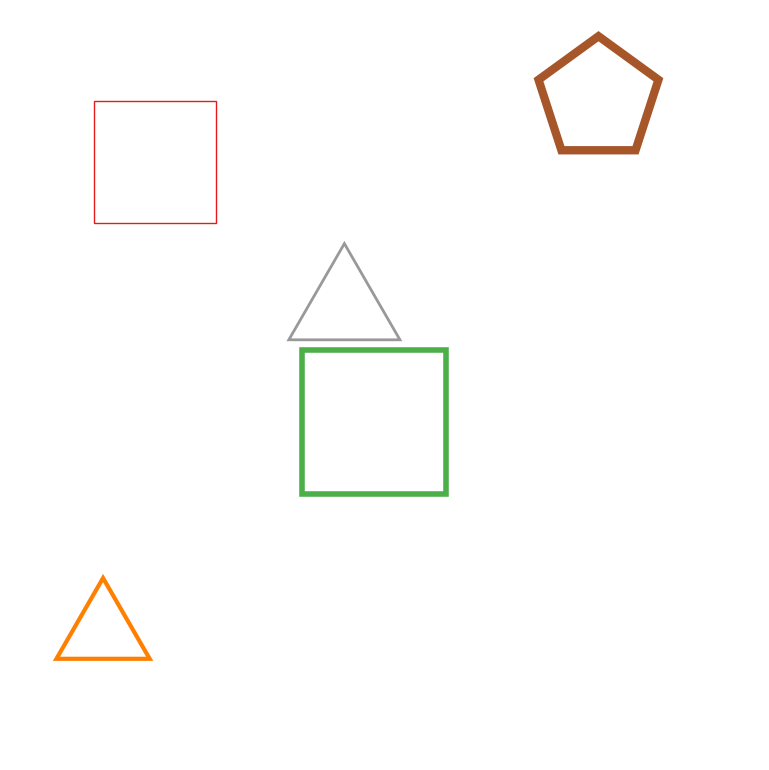[{"shape": "square", "thickness": 0.5, "radius": 0.39, "center": [0.201, 0.79]}, {"shape": "square", "thickness": 2, "radius": 0.47, "center": [0.486, 0.452]}, {"shape": "triangle", "thickness": 1.5, "radius": 0.35, "center": [0.134, 0.179]}, {"shape": "pentagon", "thickness": 3, "radius": 0.41, "center": [0.777, 0.871]}, {"shape": "triangle", "thickness": 1, "radius": 0.42, "center": [0.447, 0.6]}]